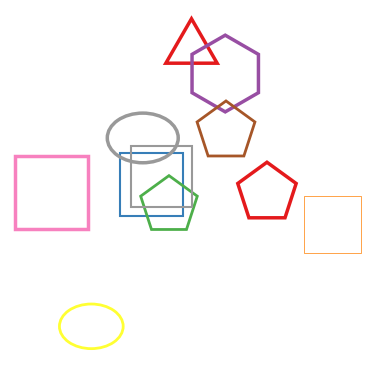[{"shape": "triangle", "thickness": 2.5, "radius": 0.38, "center": [0.497, 0.874]}, {"shape": "pentagon", "thickness": 2.5, "radius": 0.4, "center": [0.693, 0.499]}, {"shape": "square", "thickness": 1.5, "radius": 0.41, "center": [0.394, 0.52]}, {"shape": "pentagon", "thickness": 2, "radius": 0.39, "center": [0.439, 0.467]}, {"shape": "hexagon", "thickness": 2.5, "radius": 0.5, "center": [0.585, 0.809]}, {"shape": "square", "thickness": 0.5, "radius": 0.37, "center": [0.864, 0.418]}, {"shape": "oval", "thickness": 2, "radius": 0.41, "center": [0.237, 0.152]}, {"shape": "pentagon", "thickness": 2, "radius": 0.4, "center": [0.587, 0.659]}, {"shape": "square", "thickness": 2.5, "radius": 0.47, "center": [0.135, 0.5]}, {"shape": "square", "thickness": 1.5, "radius": 0.4, "center": [0.419, 0.541]}, {"shape": "oval", "thickness": 2.5, "radius": 0.46, "center": [0.371, 0.642]}]